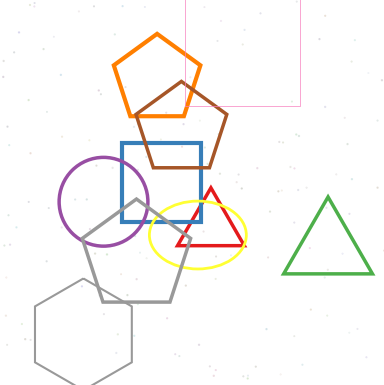[{"shape": "triangle", "thickness": 2.5, "radius": 0.5, "center": [0.548, 0.412]}, {"shape": "square", "thickness": 3, "radius": 0.51, "center": [0.419, 0.527]}, {"shape": "triangle", "thickness": 2.5, "radius": 0.67, "center": [0.852, 0.355]}, {"shape": "circle", "thickness": 2.5, "radius": 0.58, "center": [0.269, 0.476]}, {"shape": "pentagon", "thickness": 3, "radius": 0.59, "center": [0.408, 0.794]}, {"shape": "oval", "thickness": 2, "radius": 0.63, "center": [0.514, 0.39]}, {"shape": "pentagon", "thickness": 2.5, "radius": 0.62, "center": [0.471, 0.665]}, {"shape": "square", "thickness": 0.5, "radius": 0.75, "center": [0.63, 0.874]}, {"shape": "pentagon", "thickness": 2.5, "radius": 0.74, "center": [0.354, 0.335]}, {"shape": "hexagon", "thickness": 1.5, "radius": 0.73, "center": [0.217, 0.131]}]